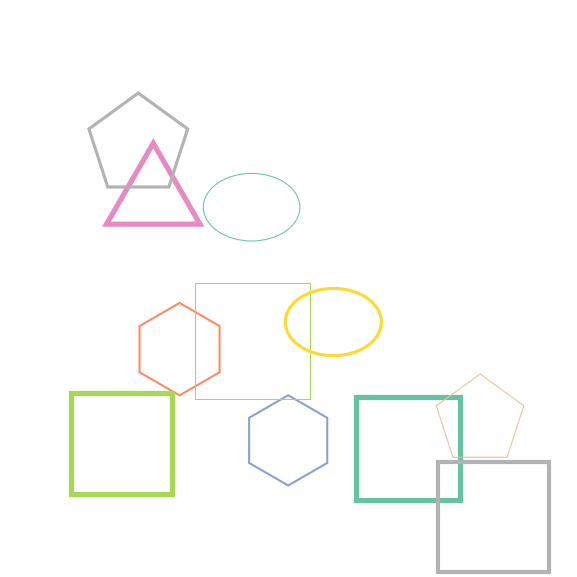[{"shape": "square", "thickness": 2.5, "radius": 0.45, "center": [0.706, 0.222]}, {"shape": "oval", "thickness": 0.5, "radius": 0.42, "center": [0.436, 0.64]}, {"shape": "hexagon", "thickness": 1, "radius": 0.4, "center": [0.311, 0.395]}, {"shape": "hexagon", "thickness": 1, "radius": 0.39, "center": [0.499, 0.237]}, {"shape": "triangle", "thickness": 2.5, "radius": 0.47, "center": [0.265, 0.658]}, {"shape": "square", "thickness": 0.5, "radius": 0.5, "center": [0.437, 0.409]}, {"shape": "square", "thickness": 2.5, "radius": 0.44, "center": [0.21, 0.231]}, {"shape": "oval", "thickness": 1.5, "radius": 0.42, "center": [0.577, 0.441]}, {"shape": "pentagon", "thickness": 0.5, "radius": 0.4, "center": [0.831, 0.272]}, {"shape": "square", "thickness": 2, "radius": 0.48, "center": [0.854, 0.103]}, {"shape": "pentagon", "thickness": 1.5, "radius": 0.45, "center": [0.239, 0.748]}]